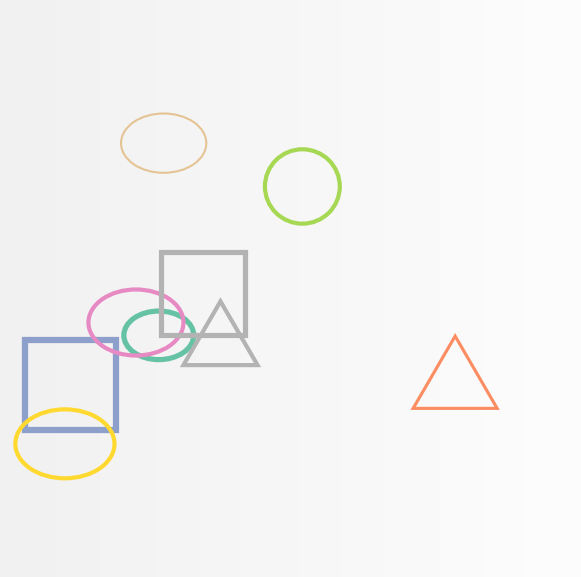[{"shape": "oval", "thickness": 2.5, "radius": 0.3, "center": [0.273, 0.418]}, {"shape": "triangle", "thickness": 1.5, "radius": 0.42, "center": [0.783, 0.334]}, {"shape": "square", "thickness": 3, "radius": 0.39, "center": [0.121, 0.333]}, {"shape": "oval", "thickness": 2, "radius": 0.41, "center": [0.234, 0.441]}, {"shape": "circle", "thickness": 2, "radius": 0.32, "center": [0.52, 0.676]}, {"shape": "oval", "thickness": 2, "radius": 0.43, "center": [0.112, 0.231]}, {"shape": "oval", "thickness": 1, "radius": 0.37, "center": [0.282, 0.751]}, {"shape": "square", "thickness": 2.5, "radius": 0.36, "center": [0.349, 0.492]}, {"shape": "triangle", "thickness": 2, "radius": 0.37, "center": [0.379, 0.404]}]